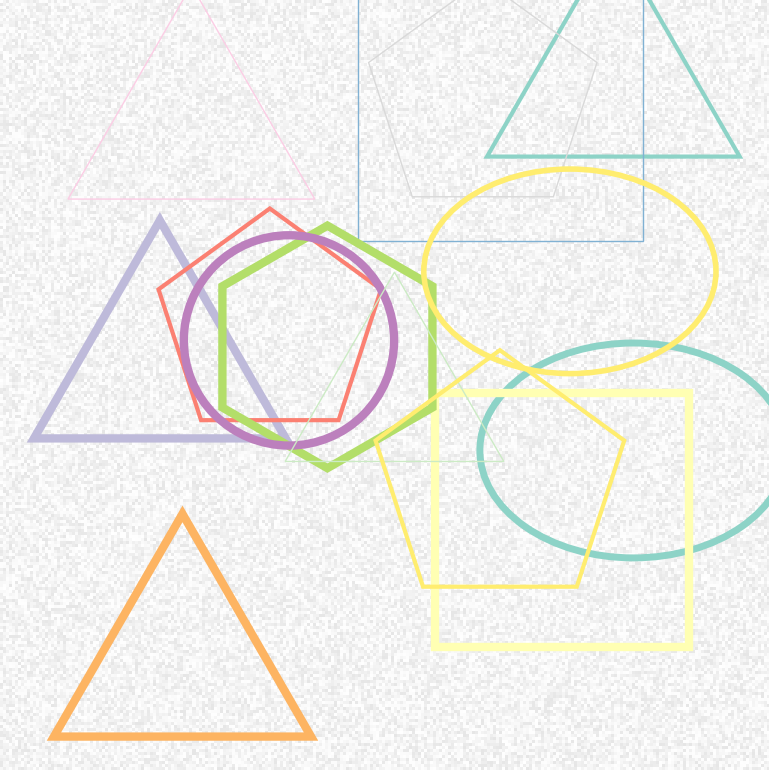[{"shape": "triangle", "thickness": 1.5, "radius": 0.95, "center": [0.797, 0.891]}, {"shape": "oval", "thickness": 2.5, "radius": 1.0, "center": [0.823, 0.415]}, {"shape": "square", "thickness": 3, "radius": 0.82, "center": [0.729, 0.324]}, {"shape": "triangle", "thickness": 3, "radius": 0.94, "center": [0.208, 0.525]}, {"shape": "pentagon", "thickness": 1.5, "radius": 0.76, "center": [0.35, 0.577]}, {"shape": "square", "thickness": 0.5, "radius": 0.92, "center": [0.65, 0.872]}, {"shape": "triangle", "thickness": 3, "radius": 0.96, "center": [0.237, 0.14]}, {"shape": "hexagon", "thickness": 3, "radius": 0.79, "center": [0.425, 0.549]}, {"shape": "triangle", "thickness": 0.5, "radius": 0.93, "center": [0.249, 0.834]}, {"shape": "pentagon", "thickness": 0.5, "radius": 0.78, "center": [0.627, 0.871]}, {"shape": "circle", "thickness": 3, "radius": 0.68, "center": [0.375, 0.558]}, {"shape": "triangle", "thickness": 0.5, "radius": 0.82, "center": [0.512, 0.483]}, {"shape": "oval", "thickness": 2, "radius": 0.95, "center": [0.74, 0.648]}, {"shape": "pentagon", "thickness": 1.5, "radius": 0.85, "center": [0.649, 0.375]}]